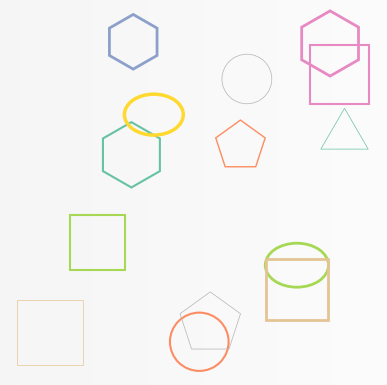[{"shape": "hexagon", "thickness": 1.5, "radius": 0.42, "center": [0.339, 0.598]}, {"shape": "triangle", "thickness": 0.5, "radius": 0.35, "center": [0.889, 0.648]}, {"shape": "pentagon", "thickness": 1, "radius": 0.34, "center": [0.621, 0.621]}, {"shape": "circle", "thickness": 1.5, "radius": 0.38, "center": [0.514, 0.112]}, {"shape": "hexagon", "thickness": 2, "radius": 0.35, "center": [0.344, 0.891]}, {"shape": "square", "thickness": 1.5, "radius": 0.38, "center": [0.877, 0.807]}, {"shape": "hexagon", "thickness": 2, "radius": 0.42, "center": [0.852, 0.887]}, {"shape": "oval", "thickness": 2, "radius": 0.41, "center": [0.766, 0.311]}, {"shape": "square", "thickness": 1.5, "radius": 0.36, "center": [0.251, 0.37]}, {"shape": "oval", "thickness": 2.5, "radius": 0.38, "center": [0.397, 0.702]}, {"shape": "square", "thickness": 0.5, "radius": 0.43, "center": [0.128, 0.136]}, {"shape": "square", "thickness": 2, "radius": 0.4, "center": [0.766, 0.248]}, {"shape": "circle", "thickness": 0.5, "radius": 0.32, "center": [0.637, 0.795]}, {"shape": "pentagon", "thickness": 0.5, "radius": 0.41, "center": [0.543, 0.16]}]